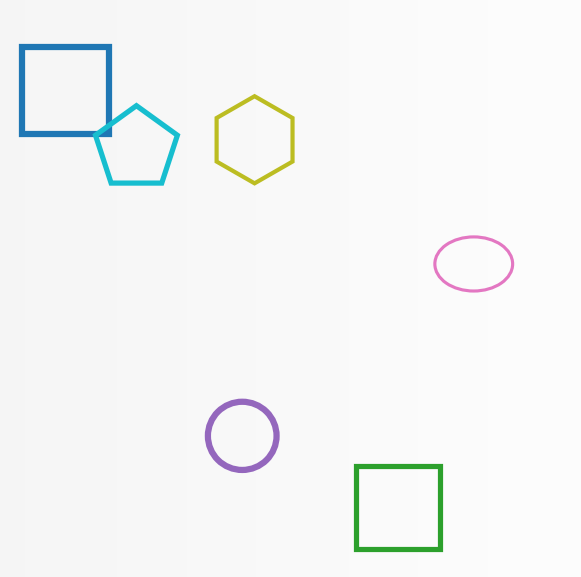[{"shape": "square", "thickness": 3, "radius": 0.38, "center": [0.113, 0.843]}, {"shape": "square", "thickness": 2.5, "radius": 0.36, "center": [0.685, 0.12]}, {"shape": "circle", "thickness": 3, "radius": 0.3, "center": [0.417, 0.244]}, {"shape": "oval", "thickness": 1.5, "radius": 0.33, "center": [0.815, 0.542]}, {"shape": "hexagon", "thickness": 2, "radius": 0.38, "center": [0.438, 0.757]}, {"shape": "pentagon", "thickness": 2.5, "radius": 0.37, "center": [0.235, 0.742]}]